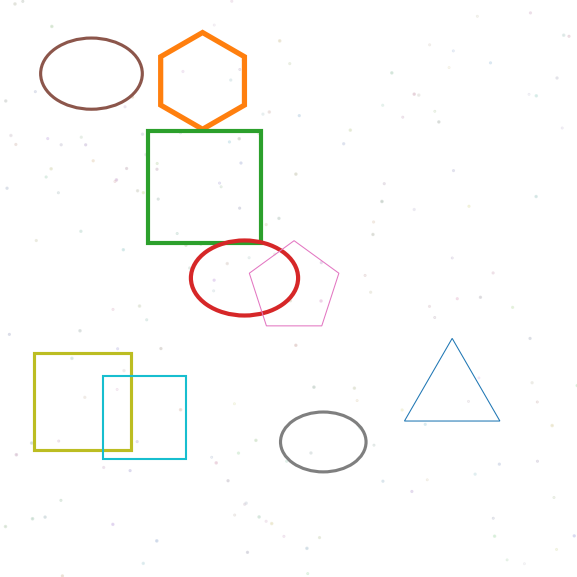[{"shape": "triangle", "thickness": 0.5, "radius": 0.48, "center": [0.783, 0.318]}, {"shape": "hexagon", "thickness": 2.5, "radius": 0.42, "center": [0.351, 0.859]}, {"shape": "square", "thickness": 2, "radius": 0.49, "center": [0.354, 0.675]}, {"shape": "oval", "thickness": 2, "radius": 0.46, "center": [0.423, 0.518]}, {"shape": "oval", "thickness": 1.5, "radius": 0.44, "center": [0.158, 0.872]}, {"shape": "pentagon", "thickness": 0.5, "radius": 0.41, "center": [0.509, 0.501]}, {"shape": "oval", "thickness": 1.5, "radius": 0.37, "center": [0.56, 0.234]}, {"shape": "square", "thickness": 1.5, "radius": 0.42, "center": [0.142, 0.304]}, {"shape": "square", "thickness": 1, "radius": 0.36, "center": [0.25, 0.277]}]